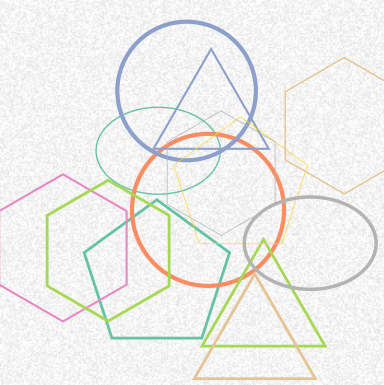[{"shape": "pentagon", "thickness": 2, "radius": 0.99, "center": [0.407, 0.282]}, {"shape": "oval", "thickness": 1, "radius": 0.81, "center": [0.411, 0.609]}, {"shape": "circle", "thickness": 3, "radius": 0.99, "center": [0.54, 0.455]}, {"shape": "triangle", "thickness": 1.5, "radius": 0.86, "center": [0.548, 0.7]}, {"shape": "circle", "thickness": 3, "radius": 0.9, "center": [0.485, 0.764]}, {"shape": "hexagon", "thickness": 1.5, "radius": 0.96, "center": [0.163, 0.356]}, {"shape": "triangle", "thickness": 2, "radius": 0.92, "center": [0.684, 0.193]}, {"shape": "hexagon", "thickness": 2, "radius": 0.91, "center": [0.281, 0.349]}, {"shape": "pentagon", "thickness": 0.5, "radius": 0.91, "center": [0.625, 0.514]}, {"shape": "hexagon", "thickness": 1, "radius": 0.88, "center": [0.894, 0.673]}, {"shape": "triangle", "thickness": 2, "radius": 0.91, "center": [0.662, 0.107]}, {"shape": "hexagon", "thickness": 0.5, "radius": 0.81, "center": [0.574, 0.55]}, {"shape": "oval", "thickness": 2.5, "radius": 0.86, "center": [0.806, 0.368]}]